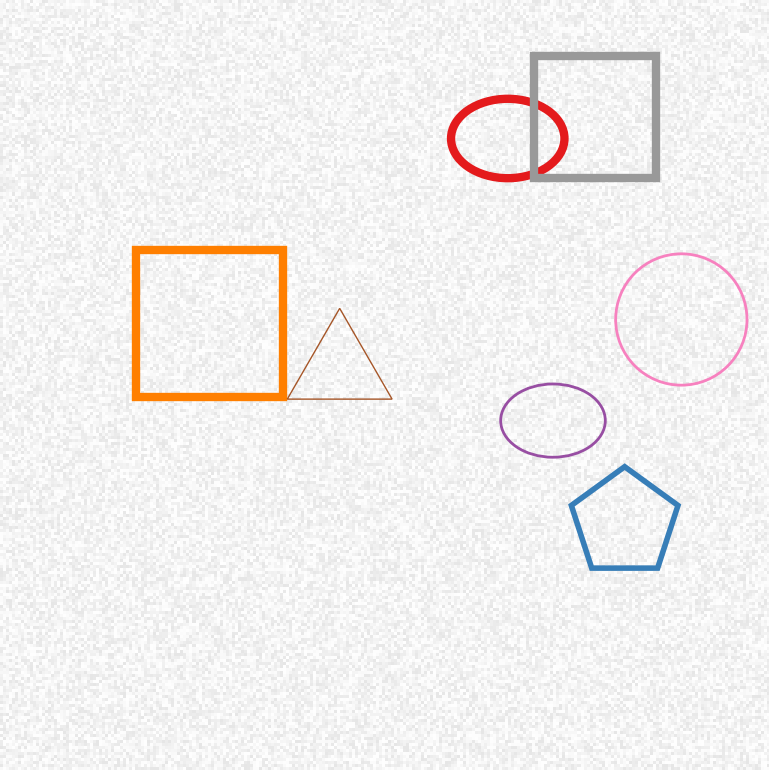[{"shape": "oval", "thickness": 3, "radius": 0.37, "center": [0.659, 0.82]}, {"shape": "pentagon", "thickness": 2, "radius": 0.36, "center": [0.811, 0.321]}, {"shape": "oval", "thickness": 1, "radius": 0.34, "center": [0.718, 0.454]}, {"shape": "square", "thickness": 3, "radius": 0.48, "center": [0.273, 0.58]}, {"shape": "triangle", "thickness": 0.5, "radius": 0.39, "center": [0.441, 0.521]}, {"shape": "circle", "thickness": 1, "radius": 0.43, "center": [0.885, 0.585]}, {"shape": "square", "thickness": 3, "radius": 0.4, "center": [0.772, 0.848]}]